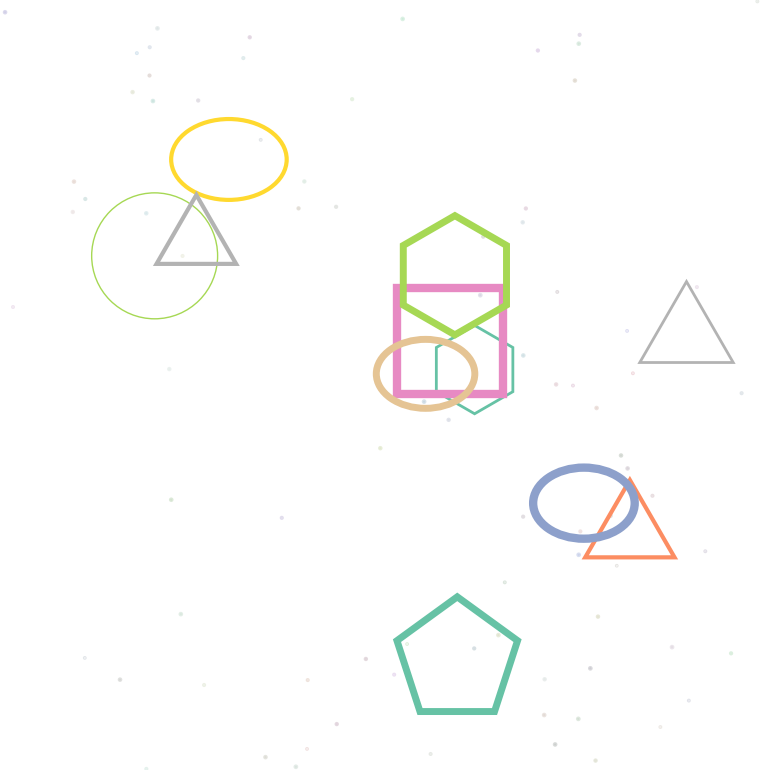[{"shape": "pentagon", "thickness": 2.5, "radius": 0.41, "center": [0.594, 0.143]}, {"shape": "hexagon", "thickness": 1, "radius": 0.29, "center": [0.616, 0.52]}, {"shape": "triangle", "thickness": 1.5, "radius": 0.33, "center": [0.818, 0.31]}, {"shape": "oval", "thickness": 3, "radius": 0.33, "center": [0.758, 0.347]}, {"shape": "square", "thickness": 3, "radius": 0.35, "center": [0.584, 0.557]}, {"shape": "circle", "thickness": 0.5, "radius": 0.41, "center": [0.201, 0.668]}, {"shape": "hexagon", "thickness": 2.5, "radius": 0.39, "center": [0.591, 0.643]}, {"shape": "oval", "thickness": 1.5, "radius": 0.38, "center": [0.297, 0.793]}, {"shape": "oval", "thickness": 2.5, "radius": 0.32, "center": [0.553, 0.514]}, {"shape": "triangle", "thickness": 1, "radius": 0.35, "center": [0.892, 0.564]}, {"shape": "triangle", "thickness": 1.5, "radius": 0.3, "center": [0.255, 0.687]}]